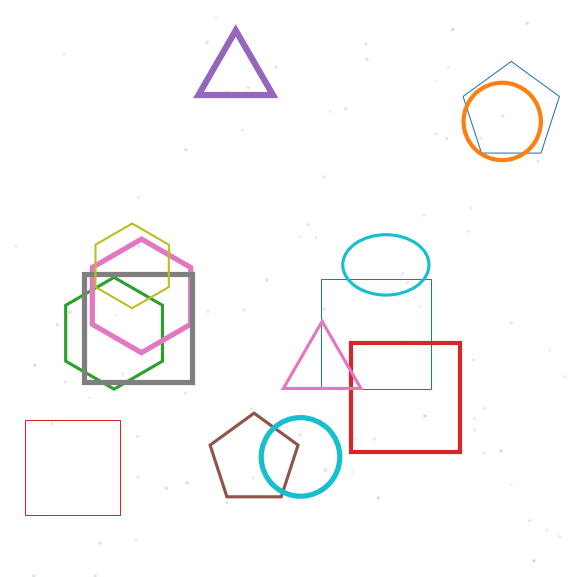[{"shape": "square", "thickness": 0.5, "radius": 0.48, "center": [0.652, 0.421]}, {"shape": "pentagon", "thickness": 0.5, "radius": 0.44, "center": [0.885, 0.805]}, {"shape": "circle", "thickness": 2, "radius": 0.33, "center": [0.87, 0.789]}, {"shape": "hexagon", "thickness": 1.5, "radius": 0.48, "center": [0.198, 0.422]}, {"shape": "square", "thickness": 2, "radius": 0.47, "center": [0.702, 0.311]}, {"shape": "square", "thickness": 0.5, "radius": 0.41, "center": [0.125, 0.19]}, {"shape": "triangle", "thickness": 3, "radius": 0.37, "center": [0.408, 0.872]}, {"shape": "pentagon", "thickness": 1.5, "radius": 0.4, "center": [0.44, 0.204]}, {"shape": "hexagon", "thickness": 2.5, "radius": 0.49, "center": [0.245, 0.487]}, {"shape": "triangle", "thickness": 1.5, "radius": 0.39, "center": [0.558, 0.365]}, {"shape": "square", "thickness": 2.5, "radius": 0.47, "center": [0.238, 0.431]}, {"shape": "hexagon", "thickness": 1, "radius": 0.37, "center": [0.229, 0.539]}, {"shape": "oval", "thickness": 1.5, "radius": 0.37, "center": [0.668, 0.54]}, {"shape": "circle", "thickness": 2.5, "radius": 0.34, "center": [0.52, 0.208]}]